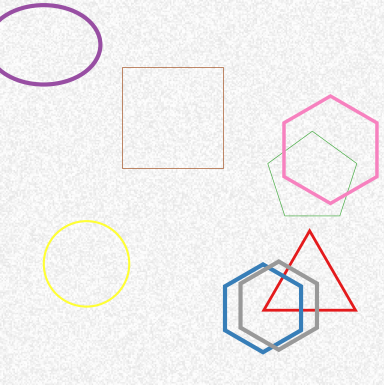[{"shape": "triangle", "thickness": 2, "radius": 0.69, "center": [0.804, 0.263]}, {"shape": "hexagon", "thickness": 3, "radius": 0.57, "center": [0.683, 0.199]}, {"shape": "pentagon", "thickness": 0.5, "radius": 0.61, "center": [0.811, 0.538]}, {"shape": "oval", "thickness": 3, "radius": 0.74, "center": [0.114, 0.884]}, {"shape": "circle", "thickness": 1.5, "radius": 0.55, "center": [0.225, 0.315]}, {"shape": "square", "thickness": 0.5, "radius": 0.66, "center": [0.448, 0.694]}, {"shape": "hexagon", "thickness": 2.5, "radius": 0.7, "center": [0.858, 0.611]}, {"shape": "hexagon", "thickness": 3, "radius": 0.57, "center": [0.724, 0.206]}]